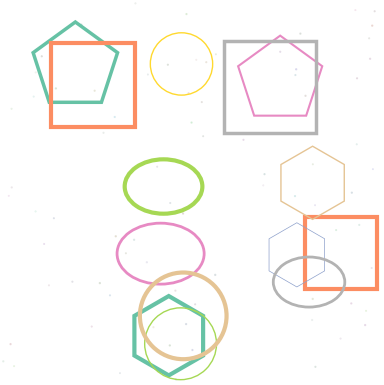[{"shape": "pentagon", "thickness": 2.5, "radius": 0.58, "center": [0.196, 0.828]}, {"shape": "hexagon", "thickness": 3, "radius": 0.52, "center": [0.438, 0.128]}, {"shape": "square", "thickness": 3, "radius": 0.55, "center": [0.242, 0.779]}, {"shape": "square", "thickness": 3, "radius": 0.47, "center": [0.886, 0.344]}, {"shape": "hexagon", "thickness": 0.5, "radius": 0.42, "center": [0.771, 0.338]}, {"shape": "pentagon", "thickness": 1.5, "radius": 0.57, "center": [0.728, 0.793]}, {"shape": "oval", "thickness": 2, "radius": 0.57, "center": [0.417, 0.341]}, {"shape": "circle", "thickness": 1, "radius": 0.47, "center": [0.469, 0.107]}, {"shape": "oval", "thickness": 3, "radius": 0.5, "center": [0.425, 0.516]}, {"shape": "circle", "thickness": 1, "radius": 0.4, "center": [0.471, 0.834]}, {"shape": "circle", "thickness": 3, "radius": 0.56, "center": [0.476, 0.18]}, {"shape": "hexagon", "thickness": 1, "radius": 0.47, "center": [0.812, 0.525]}, {"shape": "oval", "thickness": 2, "radius": 0.46, "center": [0.803, 0.267]}, {"shape": "square", "thickness": 2.5, "radius": 0.6, "center": [0.702, 0.774]}]